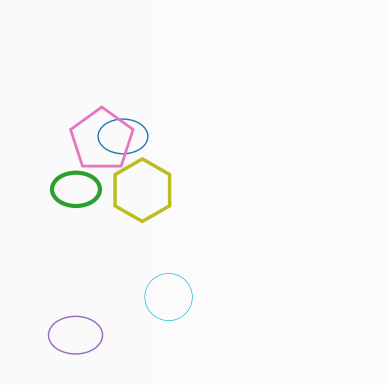[{"shape": "oval", "thickness": 1, "radius": 0.32, "center": [0.317, 0.646]}, {"shape": "oval", "thickness": 3, "radius": 0.31, "center": [0.196, 0.508]}, {"shape": "oval", "thickness": 1, "radius": 0.35, "center": [0.195, 0.129]}, {"shape": "pentagon", "thickness": 2, "radius": 0.42, "center": [0.263, 0.637]}, {"shape": "hexagon", "thickness": 2.5, "radius": 0.41, "center": [0.367, 0.506]}, {"shape": "circle", "thickness": 0.5, "radius": 0.31, "center": [0.435, 0.228]}]